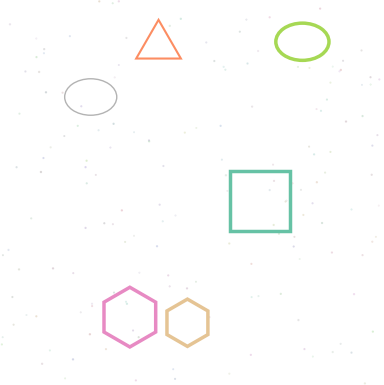[{"shape": "square", "thickness": 2.5, "radius": 0.39, "center": [0.676, 0.477]}, {"shape": "triangle", "thickness": 1.5, "radius": 0.34, "center": [0.412, 0.881]}, {"shape": "hexagon", "thickness": 2.5, "radius": 0.39, "center": [0.337, 0.176]}, {"shape": "oval", "thickness": 2.5, "radius": 0.35, "center": [0.785, 0.892]}, {"shape": "hexagon", "thickness": 2.5, "radius": 0.31, "center": [0.487, 0.162]}, {"shape": "oval", "thickness": 1, "radius": 0.34, "center": [0.236, 0.748]}]